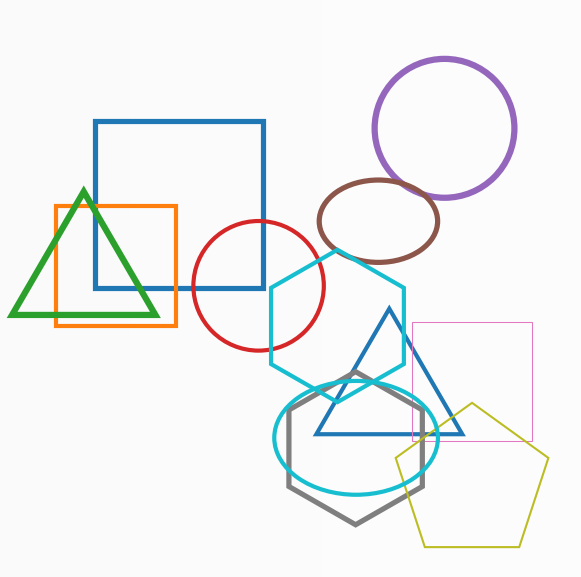[{"shape": "square", "thickness": 2.5, "radius": 0.72, "center": [0.309, 0.644]}, {"shape": "triangle", "thickness": 2, "radius": 0.72, "center": [0.67, 0.32]}, {"shape": "square", "thickness": 2, "radius": 0.52, "center": [0.199, 0.539]}, {"shape": "triangle", "thickness": 3, "radius": 0.71, "center": [0.144, 0.525]}, {"shape": "circle", "thickness": 2, "radius": 0.56, "center": [0.445, 0.504]}, {"shape": "circle", "thickness": 3, "radius": 0.6, "center": [0.765, 0.777]}, {"shape": "oval", "thickness": 2.5, "radius": 0.51, "center": [0.651, 0.616]}, {"shape": "square", "thickness": 0.5, "radius": 0.52, "center": [0.813, 0.338]}, {"shape": "hexagon", "thickness": 2.5, "radius": 0.66, "center": [0.612, 0.223]}, {"shape": "pentagon", "thickness": 1, "radius": 0.69, "center": [0.812, 0.163]}, {"shape": "oval", "thickness": 2, "radius": 0.7, "center": [0.613, 0.241]}, {"shape": "hexagon", "thickness": 2, "radius": 0.66, "center": [0.581, 0.435]}]